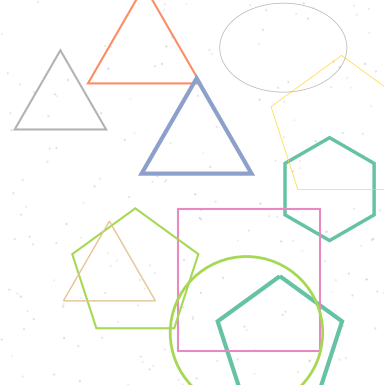[{"shape": "hexagon", "thickness": 2.5, "radius": 0.67, "center": [0.856, 0.509]}, {"shape": "pentagon", "thickness": 3, "radius": 0.85, "center": [0.727, 0.113]}, {"shape": "triangle", "thickness": 1.5, "radius": 0.84, "center": [0.375, 0.868]}, {"shape": "triangle", "thickness": 3, "radius": 0.82, "center": [0.511, 0.631]}, {"shape": "square", "thickness": 1.5, "radius": 0.92, "center": [0.647, 0.273]}, {"shape": "circle", "thickness": 2, "radius": 0.99, "center": [0.64, 0.136]}, {"shape": "pentagon", "thickness": 1.5, "radius": 0.86, "center": [0.351, 0.287]}, {"shape": "pentagon", "thickness": 0.5, "radius": 0.96, "center": [0.887, 0.663]}, {"shape": "triangle", "thickness": 1, "radius": 0.69, "center": [0.284, 0.288]}, {"shape": "oval", "thickness": 0.5, "radius": 0.83, "center": [0.736, 0.876]}, {"shape": "triangle", "thickness": 1.5, "radius": 0.69, "center": [0.157, 0.732]}]